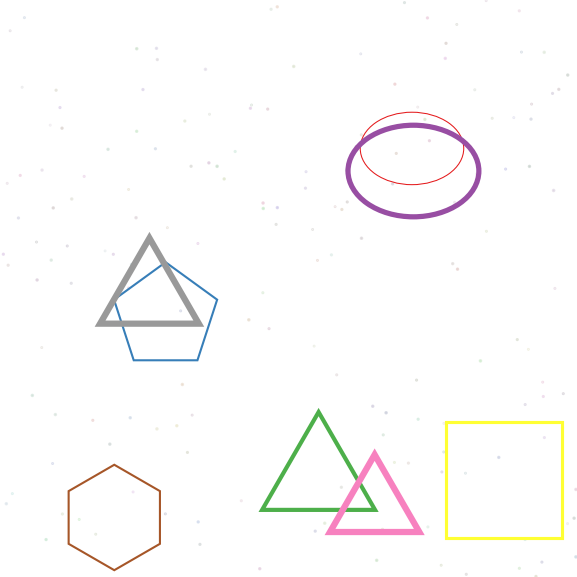[{"shape": "oval", "thickness": 0.5, "radius": 0.45, "center": [0.713, 0.742]}, {"shape": "pentagon", "thickness": 1, "radius": 0.47, "center": [0.287, 0.451]}, {"shape": "triangle", "thickness": 2, "radius": 0.56, "center": [0.552, 0.173]}, {"shape": "oval", "thickness": 2.5, "radius": 0.57, "center": [0.716, 0.703]}, {"shape": "square", "thickness": 1.5, "radius": 0.5, "center": [0.873, 0.169]}, {"shape": "hexagon", "thickness": 1, "radius": 0.46, "center": [0.198, 0.103]}, {"shape": "triangle", "thickness": 3, "radius": 0.45, "center": [0.649, 0.123]}, {"shape": "triangle", "thickness": 3, "radius": 0.49, "center": [0.259, 0.488]}]